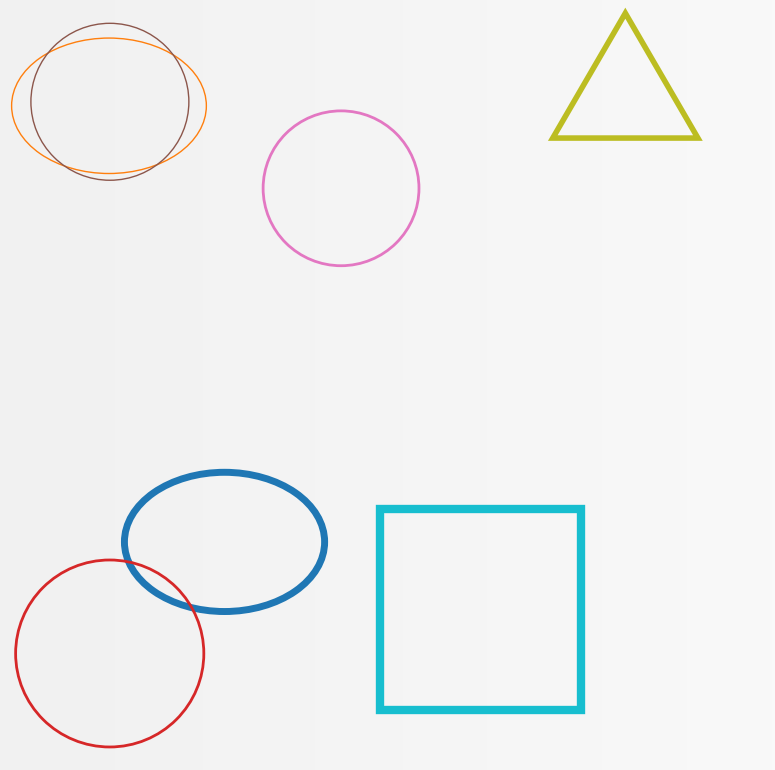[{"shape": "oval", "thickness": 2.5, "radius": 0.65, "center": [0.29, 0.296]}, {"shape": "oval", "thickness": 0.5, "radius": 0.63, "center": [0.141, 0.863]}, {"shape": "circle", "thickness": 1, "radius": 0.61, "center": [0.142, 0.151]}, {"shape": "circle", "thickness": 0.5, "radius": 0.51, "center": [0.142, 0.868]}, {"shape": "circle", "thickness": 1, "radius": 0.5, "center": [0.44, 0.755]}, {"shape": "triangle", "thickness": 2, "radius": 0.54, "center": [0.807, 0.875]}, {"shape": "square", "thickness": 3, "radius": 0.65, "center": [0.62, 0.208]}]